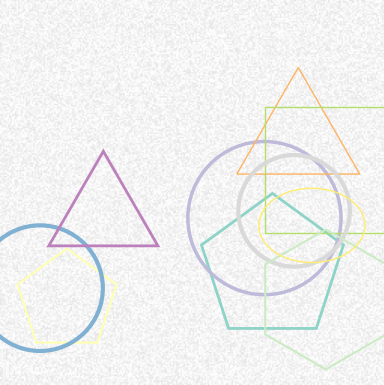[{"shape": "pentagon", "thickness": 2, "radius": 0.97, "center": [0.708, 0.304]}, {"shape": "pentagon", "thickness": 1.5, "radius": 0.67, "center": [0.174, 0.219]}, {"shape": "circle", "thickness": 2.5, "radius": 0.99, "center": [0.687, 0.433]}, {"shape": "circle", "thickness": 3, "radius": 0.82, "center": [0.104, 0.252]}, {"shape": "triangle", "thickness": 1, "radius": 0.92, "center": [0.775, 0.64]}, {"shape": "square", "thickness": 1, "radius": 0.82, "center": [0.853, 0.56]}, {"shape": "circle", "thickness": 3, "radius": 0.72, "center": [0.764, 0.452]}, {"shape": "triangle", "thickness": 2, "radius": 0.82, "center": [0.268, 0.443]}, {"shape": "hexagon", "thickness": 1.5, "radius": 0.91, "center": [0.846, 0.222]}, {"shape": "oval", "thickness": 1, "radius": 0.69, "center": [0.81, 0.414]}]